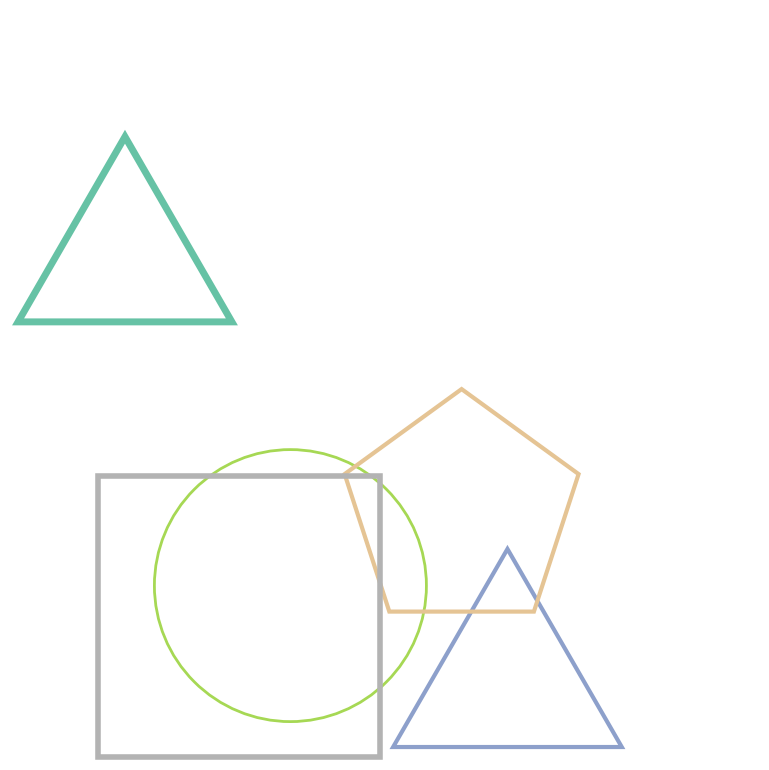[{"shape": "triangle", "thickness": 2.5, "radius": 0.8, "center": [0.162, 0.662]}, {"shape": "triangle", "thickness": 1.5, "radius": 0.86, "center": [0.659, 0.116]}, {"shape": "circle", "thickness": 1, "radius": 0.88, "center": [0.377, 0.239]}, {"shape": "pentagon", "thickness": 1.5, "radius": 0.8, "center": [0.599, 0.335]}, {"shape": "square", "thickness": 2, "radius": 0.91, "center": [0.311, 0.199]}]